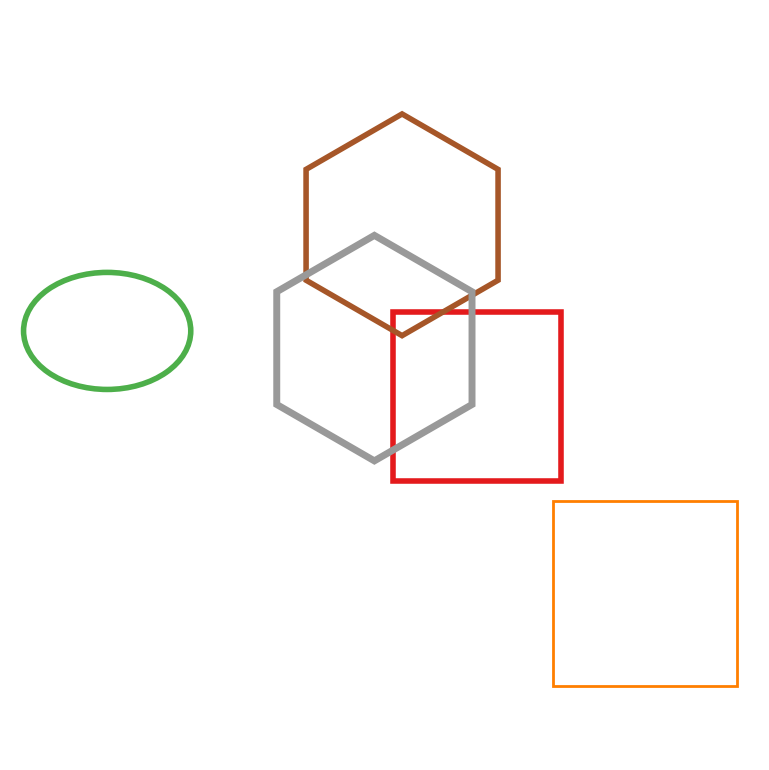[{"shape": "square", "thickness": 2, "radius": 0.55, "center": [0.62, 0.485]}, {"shape": "oval", "thickness": 2, "radius": 0.54, "center": [0.139, 0.57]}, {"shape": "square", "thickness": 1, "radius": 0.6, "center": [0.837, 0.229]}, {"shape": "hexagon", "thickness": 2, "radius": 0.72, "center": [0.522, 0.708]}, {"shape": "hexagon", "thickness": 2.5, "radius": 0.73, "center": [0.486, 0.548]}]